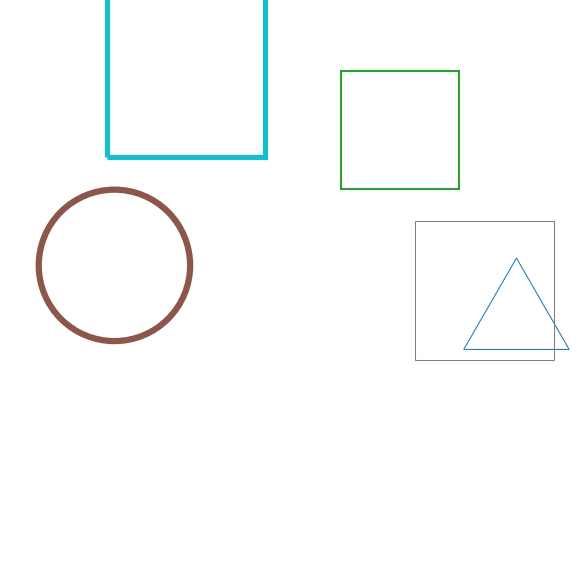[{"shape": "triangle", "thickness": 0.5, "radius": 0.53, "center": [0.894, 0.447]}, {"shape": "square", "thickness": 1, "radius": 0.51, "center": [0.693, 0.774]}, {"shape": "circle", "thickness": 3, "radius": 0.66, "center": [0.198, 0.54]}, {"shape": "square", "thickness": 0.5, "radius": 0.6, "center": [0.839, 0.496]}, {"shape": "square", "thickness": 2.5, "radius": 0.68, "center": [0.322, 0.864]}]